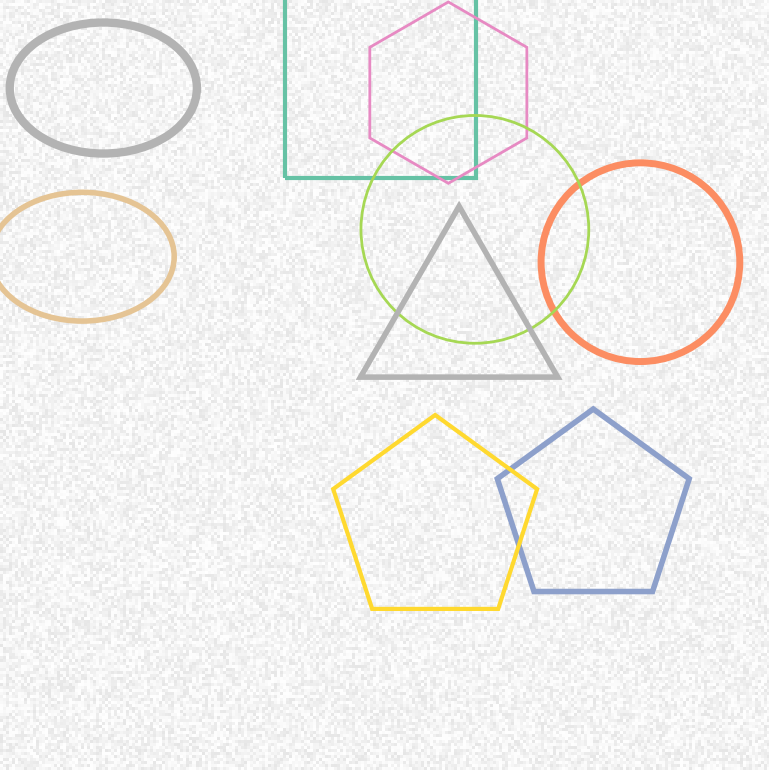[{"shape": "square", "thickness": 1.5, "radius": 0.62, "center": [0.494, 0.892]}, {"shape": "circle", "thickness": 2.5, "radius": 0.65, "center": [0.832, 0.66]}, {"shape": "pentagon", "thickness": 2, "radius": 0.66, "center": [0.77, 0.338]}, {"shape": "hexagon", "thickness": 1, "radius": 0.59, "center": [0.582, 0.88]}, {"shape": "circle", "thickness": 1, "radius": 0.74, "center": [0.617, 0.702]}, {"shape": "pentagon", "thickness": 1.5, "radius": 0.7, "center": [0.565, 0.322]}, {"shape": "oval", "thickness": 2, "radius": 0.6, "center": [0.107, 0.667]}, {"shape": "oval", "thickness": 3, "radius": 0.61, "center": [0.134, 0.886]}, {"shape": "triangle", "thickness": 2, "radius": 0.74, "center": [0.596, 0.584]}]